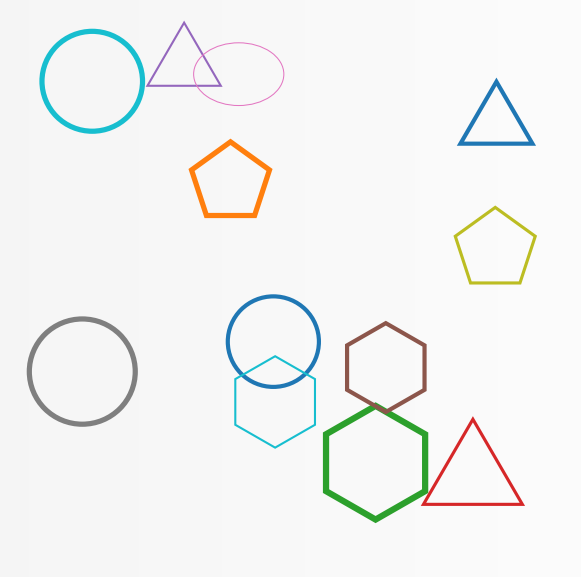[{"shape": "circle", "thickness": 2, "radius": 0.39, "center": [0.47, 0.408]}, {"shape": "triangle", "thickness": 2, "radius": 0.36, "center": [0.854, 0.786]}, {"shape": "pentagon", "thickness": 2.5, "radius": 0.35, "center": [0.397, 0.683]}, {"shape": "hexagon", "thickness": 3, "radius": 0.49, "center": [0.646, 0.198]}, {"shape": "triangle", "thickness": 1.5, "radius": 0.49, "center": [0.814, 0.175]}, {"shape": "triangle", "thickness": 1, "radius": 0.36, "center": [0.317, 0.887]}, {"shape": "hexagon", "thickness": 2, "radius": 0.38, "center": [0.664, 0.363]}, {"shape": "oval", "thickness": 0.5, "radius": 0.39, "center": [0.411, 0.871]}, {"shape": "circle", "thickness": 2.5, "radius": 0.46, "center": [0.142, 0.356]}, {"shape": "pentagon", "thickness": 1.5, "radius": 0.36, "center": [0.852, 0.568]}, {"shape": "circle", "thickness": 2.5, "radius": 0.43, "center": [0.159, 0.858]}, {"shape": "hexagon", "thickness": 1, "radius": 0.4, "center": [0.473, 0.303]}]